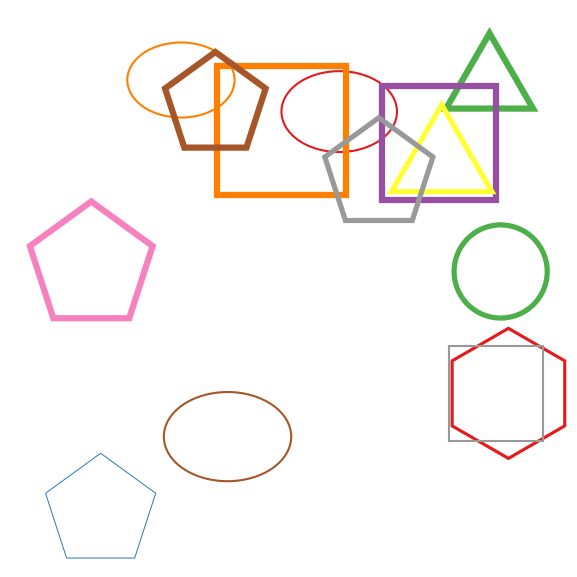[{"shape": "hexagon", "thickness": 1.5, "radius": 0.56, "center": [0.88, 0.318]}, {"shape": "oval", "thickness": 1, "radius": 0.5, "center": [0.587, 0.806]}, {"shape": "pentagon", "thickness": 0.5, "radius": 0.5, "center": [0.174, 0.114]}, {"shape": "circle", "thickness": 2.5, "radius": 0.4, "center": [0.867, 0.529]}, {"shape": "triangle", "thickness": 3, "radius": 0.43, "center": [0.848, 0.855]}, {"shape": "square", "thickness": 3, "radius": 0.49, "center": [0.76, 0.752]}, {"shape": "square", "thickness": 3, "radius": 0.56, "center": [0.487, 0.773]}, {"shape": "oval", "thickness": 1, "radius": 0.46, "center": [0.313, 0.861]}, {"shape": "triangle", "thickness": 2.5, "radius": 0.5, "center": [0.765, 0.717]}, {"shape": "oval", "thickness": 1, "radius": 0.55, "center": [0.394, 0.243]}, {"shape": "pentagon", "thickness": 3, "radius": 0.46, "center": [0.373, 0.818]}, {"shape": "pentagon", "thickness": 3, "radius": 0.56, "center": [0.158, 0.538]}, {"shape": "square", "thickness": 1, "radius": 0.41, "center": [0.859, 0.318]}, {"shape": "pentagon", "thickness": 2.5, "radius": 0.49, "center": [0.656, 0.697]}]